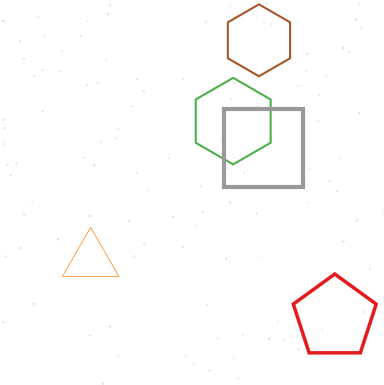[{"shape": "pentagon", "thickness": 2.5, "radius": 0.57, "center": [0.869, 0.175]}, {"shape": "hexagon", "thickness": 1.5, "radius": 0.56, "center": [0.606, 0.685]}, {"shape": "triangle", "thickness": 0.5, "radius": 0.42, "center": [0.235, 0.324]}, {"shape": "hexagon", "thickness": 1.5, "radius": 0.47, "center": [0.673, 0.895]}, {"shape": "square", "thickness": 3, "radius": 0.51, "center": [0.685, 0.616]}]